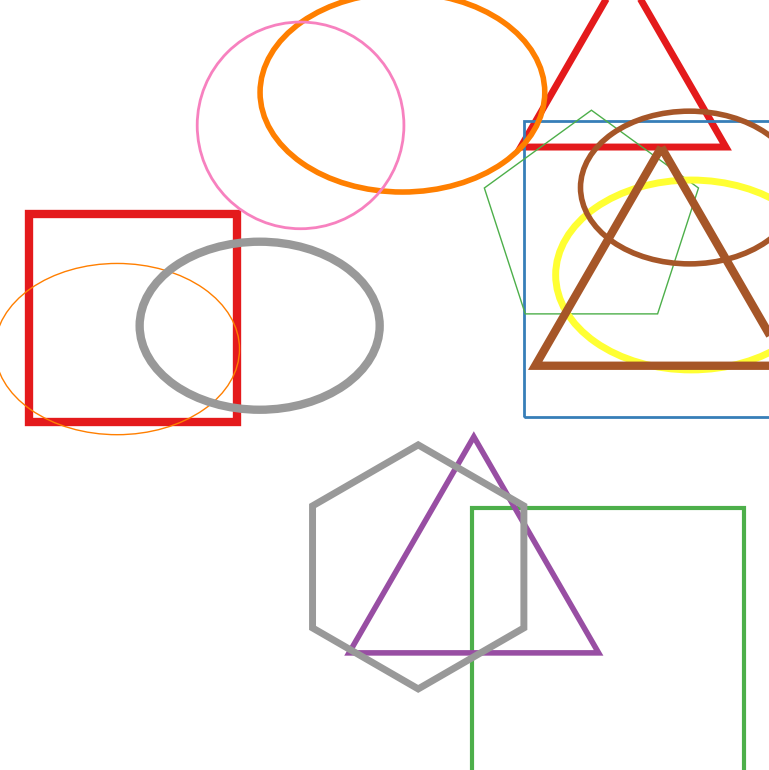[{"shape": "square", "thickness": 3, "radius": 0.67, "center": [0.173, 0.587]}, {"shape": "triangle", "thickness": 2.5, "radius": 0.77, "center": [0.81, 0.886]}, {"shape": "square", "thickness": 1, "radius": 0.96, "center": [0.873, 0.651]}, {"shape": "pentagon", "thickness": 0.5, "radius": 0.73, "center": [0.768, 0.711]}, {"shape": "square", "thickness": 1.5, "radius": 0.88, "center": [0.79, 0.164]}, {"shape": "triangle", "thickness": 2, "radius": 0.94, "center": [0.615, 0.246]}, {"shape": "oval", "thickness": 0.5, "radius": 0.79, "center": [0.152, 0.547]}, {"shape": "oval", "thickness": 2, "radius": 0.92, "center": [0.523, 0.88]}, {"shape": "oval", "thickness": 2.5, "radius": 0.88, "center": [0.898, 0.643]}, {"shape": "oval", "thickness": 2, "radius": 0.71, "center": [0.896, 0.756]}, {"shape": "triangle", "thickness": 3, "radius": 0.95, "center": [0.859, 0.62]}, {"shape": "circle", "thickness": 1, "radius": 0.67, "center": [0.39, 0.837]}, {"shape": "hexagon", "thickness": 2.5, "radius": 0.79, "center": [0.543, 0.264]}, {"shape": "oval", "thickness": 3, "radius": 0.78, "center": [0.337, 0.577]}]